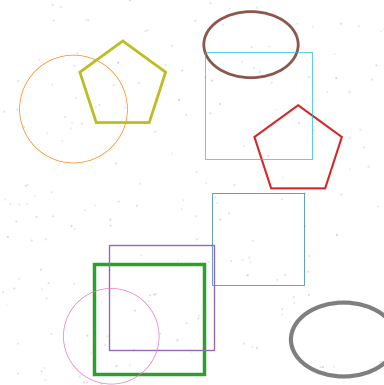[{"shape": "square", "thickness": 0.5, "radius": 0.6, "center": [0.67, 0.379]}, {"shape": "circle", "thickness": 0.5, "radius": 0.7, "center": [0.191, 0.717]}, {"shape": "square", "thickness": 2.5, "radius": 0.72, "center": [0.388, 0.171]}, {"shape": "pentagon", "thickness": 1.5, "radius": 0.6, "center": [0.774, 0.607]}, {"shape": "square", "thickness": 1, "radius": 0.68, "center": [0.42, 0.227]}, {"shape": "oval", "thickness": 2, "radius": 0.61, "center": [0.652, 0.884]}, {"shape": "circle", "thickness": 0.5, "radius": 0.62, "center": [0.289, 0.127]}, {"shape": "oval", "thickness": 3, "radius": 0.69, "center": [0.893, 0.118]}, {"shape": "pentagon", "thickness": 2, "radius": 0.59, "center": [0.319, 0.776]}, {"shape": "square", "thickness": 0.5, "radius": 0.7, "center": [0.671, 0.726]}]